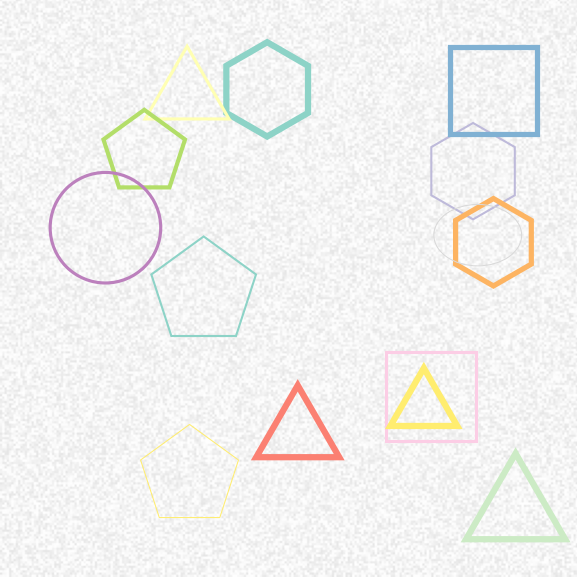[{"shape": "pentagon", "thickness": 1, "radius": 0.48, "center": [0.353, 0.494]}, {"shape": "hexagon", "thickness": 3, "radius": 0.41, "center": [0.463, 0.844]}, {"shape": "triangle", "thickness": 1.5, "radius": 0.42, "center": [0.324, 0.835]}, {"shape": "hexagon", "thickness": 1, "radius": 0.42, "center": [0.819, 0.703]}, {"shape": "triangle", "thickness": 3, "radius": 0.41, "center": [0.516, 0.249]}, {"shape": "square", "thickness": 2.5, "radius": 0.38, "center": [0.854, 0.842]}, {"shape": "hexagon", "thickness": 2.5, "radius": 0.38, "center": [0.854, 0.58]}, {"shape": "pentagon", "thickness": 2, "radius": 0.37, "center": [0.25, 0.735]}, {"shape": "square", "thickness": 1.5, "radius": 0.39, "center": [0.747, 0.313]}, {"shape": "oval", "thickness": 0.5, "radius": 0.38, "center": [0.827, 0.592]}, {"shape": "circle", "thickness": 1.5, "radius": 0.48, "center": [0.183, 0.605]}, {"shape": "triangle", "thickness": 3, "radius": 0.5, "center": [0.893, 0.115]}, {"shape": "pentagon", "thickness": 0.5, "radius": 0.45, "center": [0.328, 0.175]}, {"shape": "triangle", "thickness": 3, "radius": 0.33, "center": [0.734, 0.295]}]